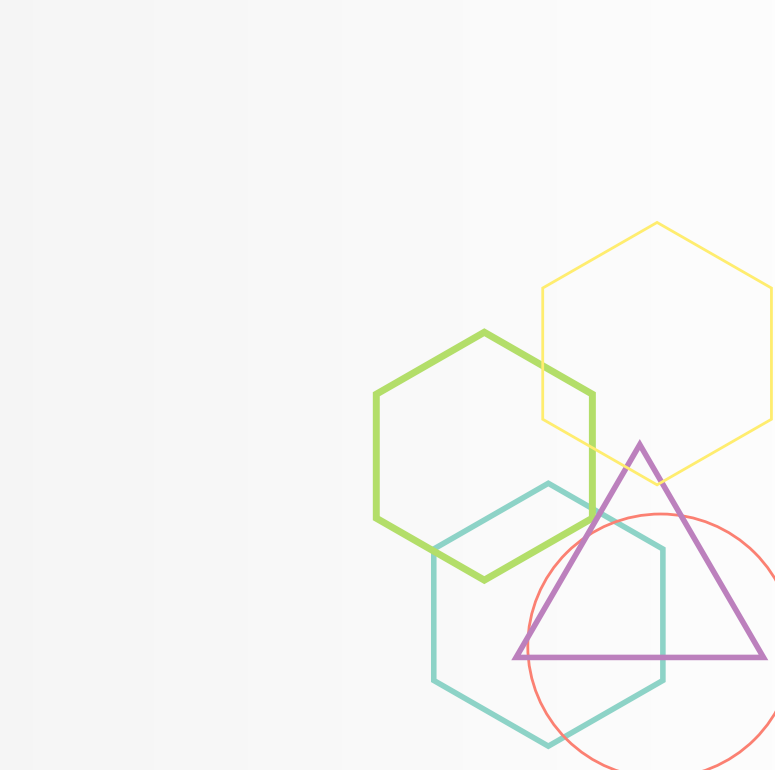[{"shape": "hexagon", "thickness": 2, "radius": 0.85, "center": [0.708, 0.202]}, {"shape": "circle", "thickness": 1, "radius": 0.86, "center": [0.852, 0.161]}, {"shape": "hexagon", "thickness": 2.5, "radius": 0.8, "center": [0.625, 0.408]}, {"shape": "triangle", "thickness": 2, "radius": 0.92, "center": [0.826, 0.238]}, {"shape": "hexagon", "thickness": 1, "radius": 0.85, "center": [0.848, 0.541]}]